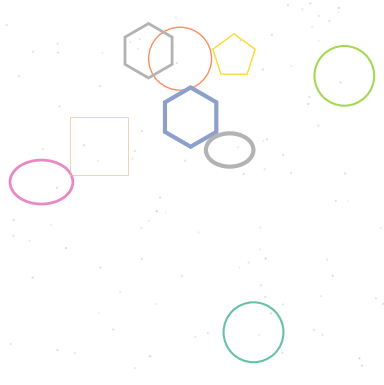[{"shape": "circle", "thickness": 1.5, "radius": 0.39, "center": [0.659, 0.137]}, {"shape": "circle", "thickness": 1, "radius": 0.41, "center": [0.468, 0.848]}, {"shape": "hexagon", "thickness": 3, "radius": 0.38, "center": [0.495, 0.696]}, {"shape": "oval", "thickness": 2, "radius": 0.41, "center": [0.108, 0.527]}, {"shape": "circle", "thickness": 1.5, "radius": 0.39, "center": [0.894, 0.803]}, {"shape": "pentagon", "thickness": 1, "radius": 0.29, "center": [0.608, 0.854]}, {"shape": "square", "thickness": 0.5, "radius": 0.38, "center": [0.257, 0.621]}, {"shape": "hexagon", "thickness": 2, "radius": 0.35, "center": [0.386, 0.868]}, {"shape": "oval", "thickness": 3, "radius": 0.31, "center": [0.597, 0.61]}]